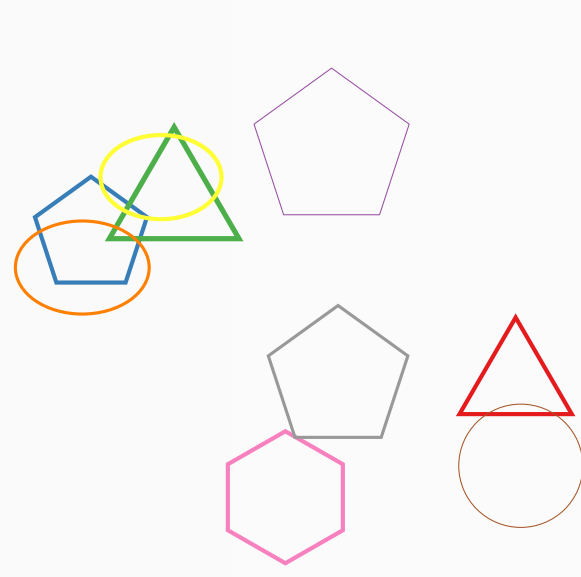[{"shape": "triangle", "thickness": 2, "radius": 0.56, "center": [0.887, 0.338]}, {"shape": "pentagon", "thickness": 2, "radius": 0.51, "center": [0.157, 0.592]}, {"shape": "triangle", "thickness": 2.5, "radius": 0.64, "center": [0.3, 0.65]}, {"shape": "pentagon", "thickness": 0.5, "radius": 0.7, "center": [0.57, 0.741]}, {"shape": "oval", "thickness": 1.5, "radius": 0.58, "center": [0.142, 0.536]}, {"shape": "oval", "thickness": 2, "radius": 0.52, "center": [0.277, 0.692]}, {"shape": "circle", "thickness": 0.5, "radius": 0.53, "center": [0.896, 0.193]}, {"shape": "hexagon", "thickness": 2, "radius": 0.57, "center": [0.491, 0.138]}, {"shape": "pentagon", "thickness": 1.5, "radius": 0.63, "center": [0.582, 0.344]}]